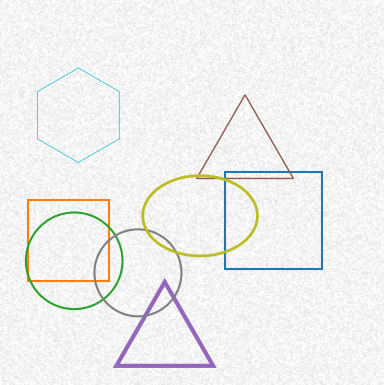[{"shape": "square", "thickness": 1.5, "radius": 0.63, "center": [0.71, 0.427]}, {"shape": "square", "thickness": 1.5, "radius": 0.53, "center": [0.178, 0.375]}, {"shape": "circle", "thickness": 1.5, "radius": 0.63, "center": [0.193, 0.323]}, {"shape": "triangle", "thickness": 3, "radius": 0.73, "center": [0.428, 0.122]}, {"shape": "triangle", "thickness": 1, "radius": 0.72, "center": [0.636, 0.609]}, {"shape": "circle", "thickness": 1.5, "radius": 0.56, "center": [0.358, 0.291]}, {"shape": "oval", "thickness": 2, "radius": 0.74, "center": [0.52, 0.439]}, {"shape": "hexagon", "thickness": 0.5, "radius": 0.61, "center": [0.203, 0.701]}]